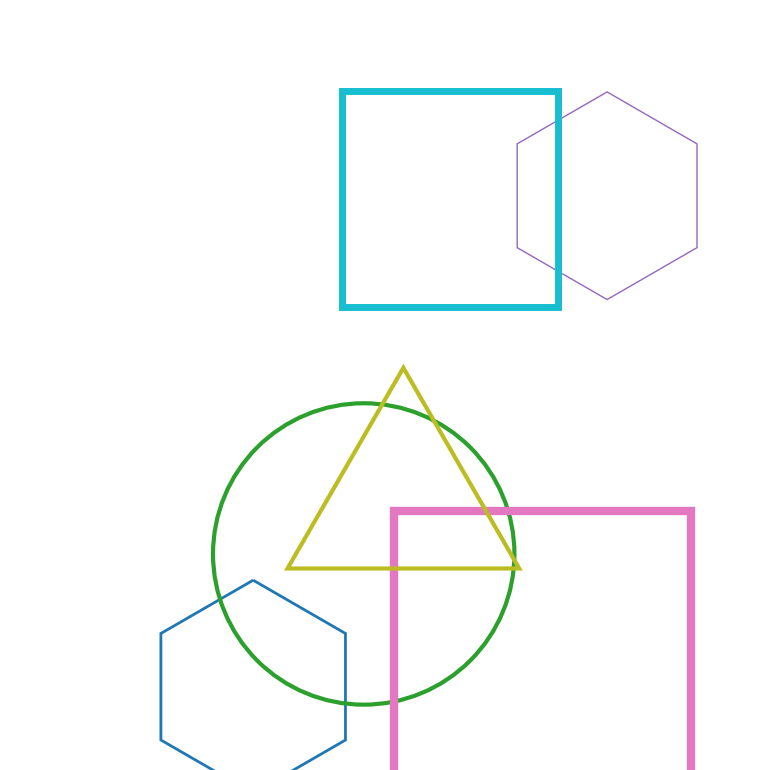[{"shape": "hexagon", "thickness": 1, "radius": 0.69, "center": [0.329, 0.108]}, {"shape": "circle", "thickness": 1.5, "radius": 0.98, "center": [0.472, 0.281]}, {"shape": "hexagon", "thickness": 0.5, "radius": 0.67, "center": [0.788, 0.746]}, {"shape": "square", "thickness": 3, "radius": 0.96, "center": [0.705, 0.144]}, {"shape": "triangle", "thickness": 1.5, "radius": 0.87, "center": [0.524, 0.349]}, {"shape": "square", "thickness": 2.5, "radius": 0.7, "center": [0.585, 0.742]}]